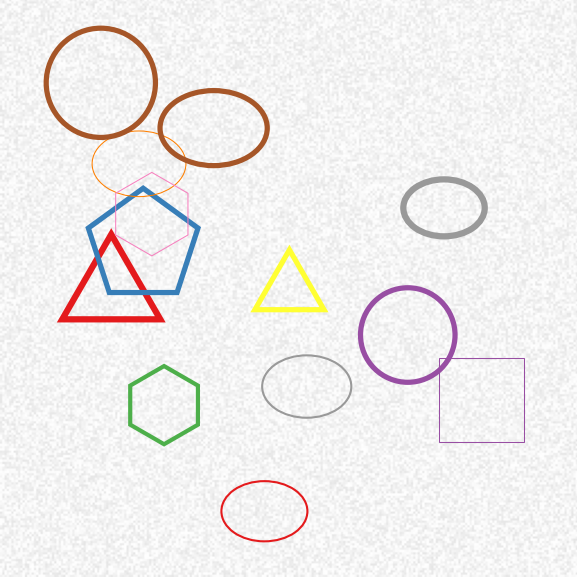[{"shape": "triangle", "thickness": 3, "radius": 0.49, "center": [0.193, 0.495]}, {"shape": "oval", "thickness": 1, "radius": 0.37, "center": [0.458, 0.114]}, {"shape": "pentagon", "thickness": 2.5, "radius": 0.5, "center": [0.248, 0.573]}, {"shape": "hexagon", "thickness": 2, "radius": 0.34, "center": [0.284, 0.298]}, {"shape": "square", "thickness": 0.5, "radius": 0.36, "center": [0.834, 0.306]}, {"shape": "circle", "thickness": 2.5, "radius": 0.41, "center": [0.706, 0.419]}, {"shape": "oval", "thickness": 0.5, "radius": 0.41, "center": [0.241, 0.715]}, {"shape": "triangle", "thickness": 2.5, "radius": 0.35, "center": [0.501, 0.497]}, {"shape": "circle", "thickness": 2.5, "radius": 0.47, "center": [0.175, 0.856]}, {"shape": "oval", "thickness": 2.5, "radius": 0.46, "center": [0.37, 0.777]}, {"shape": "hexagon", "thickness": 0.5, "radius": 0.36, "center": [0.263, 0.628]}, {"shape": "oval", "thickness": 3, "radius": 0.35, "center": [0.769, 0.639]}, {"shape": "oval", "thickness": 1, "radius": 0.39, "center": [0.531, 0.33]}]